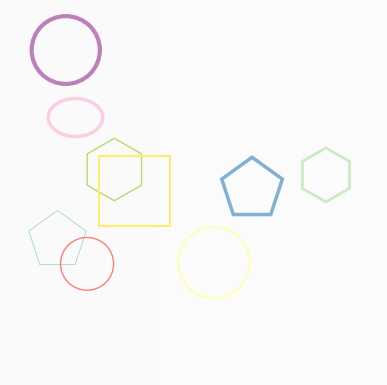[{"shape": "pentagon", "thickness": 0.5, "radius": 0.39, "center": [0.148, 0.376]}, {"shape": "circle", "thickness": 1.5, "radius": 0.46, "center": [0.552, 0.318]}, {"shape": "circle", "thickness": 1, "radius": 0.34, "center": [0.225, 0.315]}, {"shape": "pentagon", "thickness": 2.5, "radius": 0.41, "center": [0.65, 0.509]}, {"shape": "hexagon", "thickness": 1, "radius": 0.41, "center": [0.295, 0.56]}, {"shape": "oval", "thickness": 2.5, "radius": 0.35, "center": [0.195, 0.695]}, {"shape": "circle", "thickness": 3, "radius": 0.44, "center": [0.17, 0.87]}, {"shape": "hexagon", "thickness": 2, "radius": 0.35, "center": [0.841, 0.546]}, {"shape": "square", "thickness": 1.5, "radius": 0.46, "center": [0.348, 0.504]}]